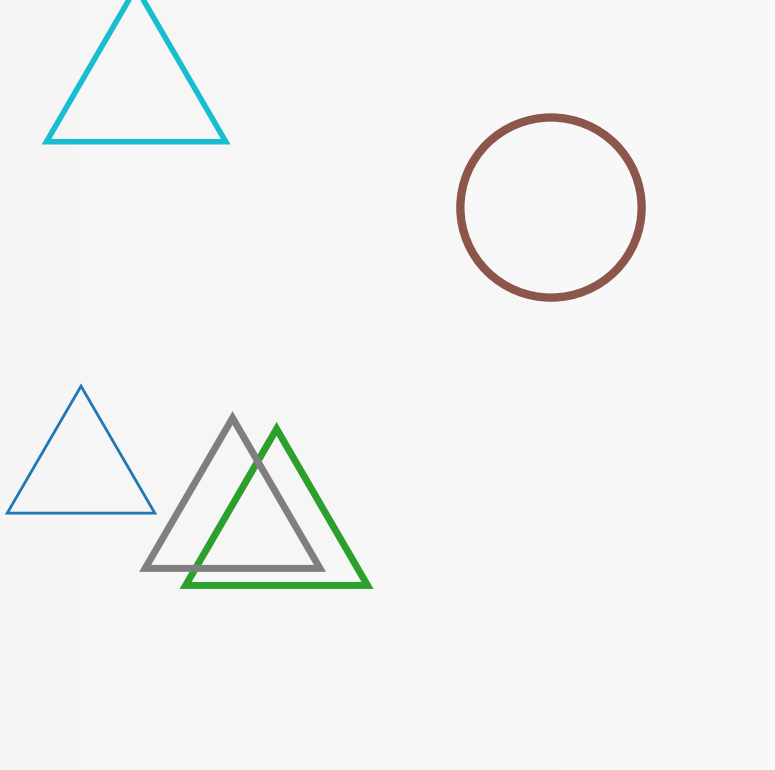[{"shape": "triangle", "thickness": 1, "radius": 0.55, "center": [0.105, 0.389]}, {"shape": "triangle", "thickness": 2.5, "radius": 0.68, "center": [0.357, 0.307]}, {"shape": "circle", "thickness": 3, "radius": 0.58, "center": [0.711, 0.73]}, {"shape": "triangle", "thickness": 2.5, "radius": 0.65, "center": [0.3, 0.327]}, {"shape": "triangle", "thickness": 2, "radius": 0.67, "center": [0.176, 0.883]}]